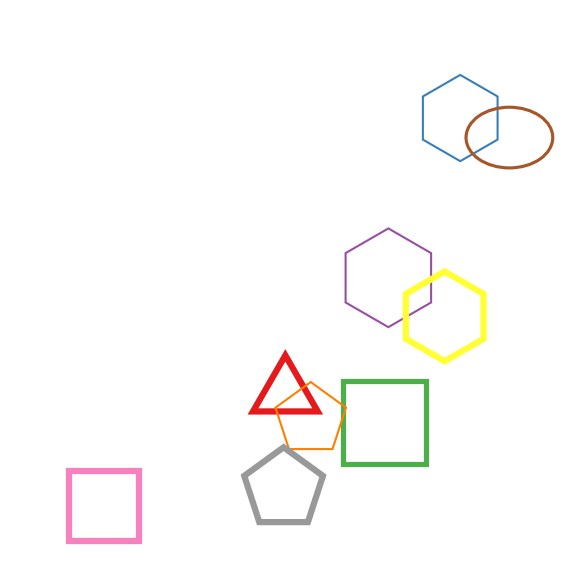[{"shape": "triangle", "thickness": 3, "radius": 0.32, "center": [0.494, 0.319]}, {"shape": "hexagon", "thickness": 1, "radius": 0.37, "center": [0.797, 0.795]}, {"shape": "square", "thickness": 2.5, "radius": 0.36, "center": [0.666, 0.267]}, {"shape": "hexagon", "thickness": 1, "radius": 0.43, "center": [0.672, 0.518]}, {"shape": "pentagon", "thickness": 1, "radius": 0.32, "center": [0.538, 0.273]}, {"shape": "hexagon", "thickness": 3, "radius": 0.39, "center": [0.77, 0.451]}, {"shape": "oval", "thickness": 1.5, "radius": 0.38, "center": [0.882, 0.761]}, {"shape": "square", "thickness": 3, "radius": 0.31, "center": [0.18, 0.123]}, {"shape": "pentagon", "thickness": 3, "radius": 0.36, "center": [0.491, 0.153]}]